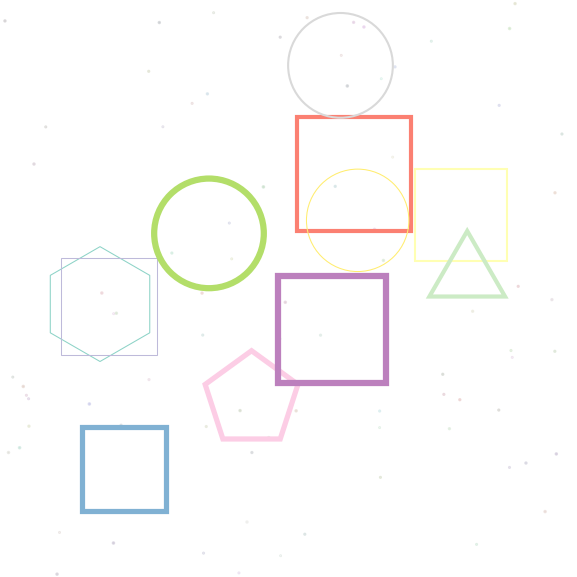[{"shape": "hexagon", "thickness": 0.5, "radius": 0.5, "center": [0.173, 0.473]}, {"shape": "square", "thickness": 1, "radius": 0.4, "center": [0.799, 0.627]}, {"shape": "square", "thickness": 0.5, "radius": 0.42, "center": [0.189, 0.468]}, {"shape": "square", "thickness": 2, "radius": 0.49, "center": [0.613, 0.697]}, {"shape": "square", "thickness": 2.5, "radius": 0.36, "center": [0.215, 0.187]}, {"shape": "circle", "thickness": 3, "radius": 0.47, "center": [0.362, 0.595]}, {"shape": "pentagon", "thickness": 2.5, "radius": 0.42, "center": [0.436, 0.307]}, {"shape": "circle", "thickness": 1, "radius": 0.45, "center": [0.59, 0.886]}, {"shape": "square", "thickness": 3, "radius": 0.46, "center": [0.575, 0.429]}, {"shape": "triangle", "thickness": 2, "radius": 0.38, "center": [0.809, 0.523]}, {"shape": "circle", "thickness": 0.5, "radius": 0.44, "center": [0.619, 0.618]}]